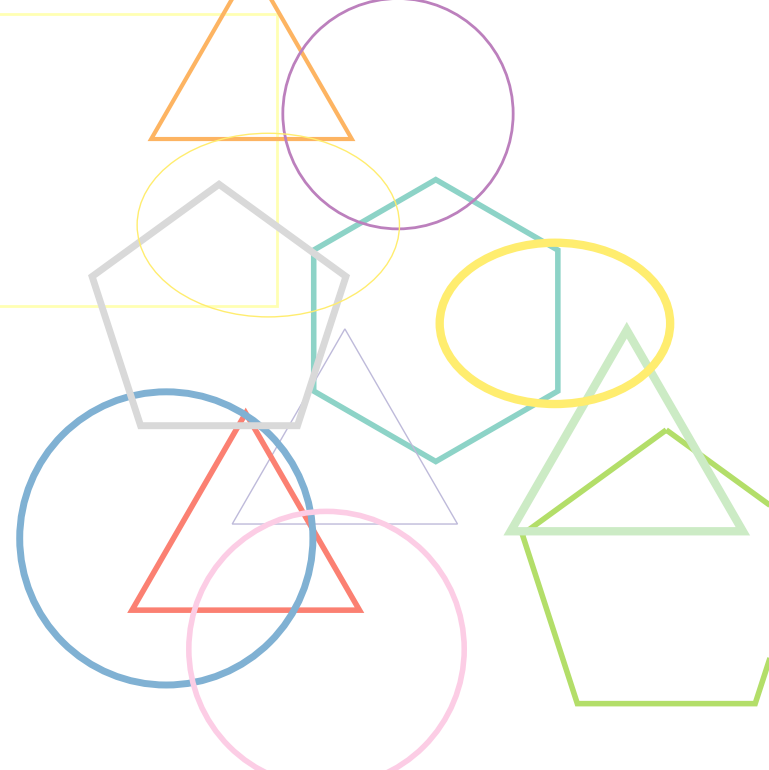[{"shape": "hexagon", "thickness": 2, "radius": 0.92, "center": [0.566, 0.584]}, {"shape": "square", "thickness": 1, "radius": 0.95, "center": [0.171, 0.792]}, {"shape": "triangle", "thickness": 0.5, "radius": 0.84, "center": [0.448, 0.404]}, {"shape": "triangle", "thickness": 2, "radius": 0.85, "center": [0.319, 0.293]}, {"shape": "circle", "thickness": 2.5, "radius": 0.95, "center": [0.216, 0.301]}, {"shape": "triangle", "thickness": 1.5, "radius": 0.75, "center": [0.327, 0.895]}, {"shape": "pentagon", "thickness": 2, "radius": 0.98, "center": [0.865, 0.245]}, {"shape": "circle", "thickness": 2, "radius": 0.89, "center": [0.424, 0.157]}, {"shape": "pentagon", "thickness": 2.5, "radius": 0.87, "center": [0.284, 0.587]}, {"shape": "circle", "thickness": 1, "radius": 0.75, "center": [0.517, 0.852]}, {"shape": "triangle", "thickness": 3, "radius": 0.87, "center": [0.814, 0.397]}, {"shape": "oval", "thickness": 0.5, "radius": 0.85, "center": [0.348, 0.708]}, {"shape": "oval", "thickness": 3, "radius": 0.75, "center": [0.721, 0.58]}]